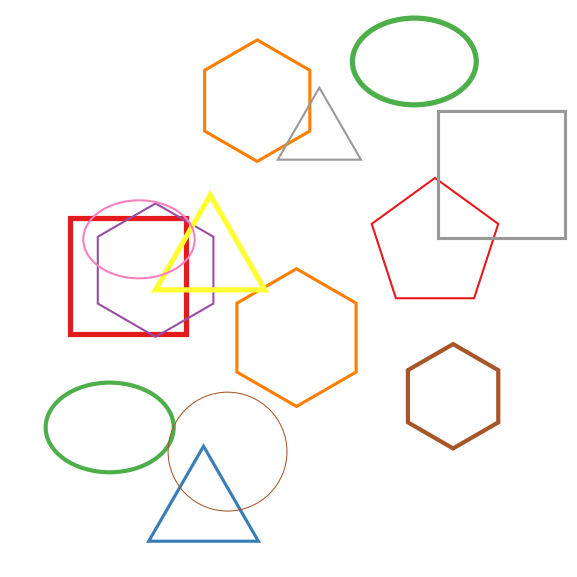[{"shape": "square", "thickness": 2.5, "radius": 0.5, "center": [0.221, 0.521]}, {"shape": "pentagon", "thickness": 1, "radius": 0.58, "center": [0.753, 0.576]}, {"shape": "triangle", "thickness": 1.5, "radius": 0.55, "center": [0.352, 0.117]}, {"shape": "oval", "thickness": 2.5, "radius": 0.54, "center": [0.717, 0.893]}, {"shape": "oval", "thickness": 2, "radius": 0.55, "center": [0.19, 0.259]}, {"shape": "hexagon", "thickness": 1, "radius": 0.58, "center": [0.269, 0.531]}, {"shape": "hexagon", "thickness": 1.5, "radius": 0.6, "center": [0.513, 0.415]}, {"shape": "hexagon", "thickness": 1.5, "radius": 0.53, "center": [0.445, 0.825]}, {"shape": "triangle", "thickness": 2.5, "radius": 0.55, "center": [0.364, 0.552]}, {"shape": "hexagon", "thickness": 2, "radius": 0.45, "center": [0.785, 0.313]}, {"shape": "circle", "thickness": 0.5, "radius": 0.51, "center": [0.394, 0.217]}, {"shape": "oval", "thickness": 1, "radius": 0.48, "center": [0.241, 0.585]}, {"shape": "square", "thickness": 1.5, "radius": 0.55, "center": [0.868, 0.697]}, {"shape": "triangle", "thickness": 1, "radius": 0.42, "center": [0.553, 0.764]}]